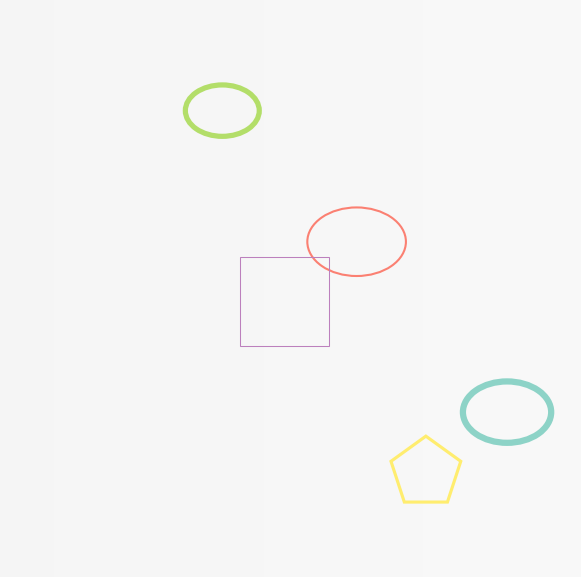[{"shape": "oval", "thickness": 3, "radius": 0.38, "center": [0.872, 0.286]}, {"shape": "oval", "thickness": 1, "radius": 0.42, "center": [0.614, 0.581]}, {"shape": "oval", "thickness": 2.5, "radius": 0.32, "center": [0.382, 0.808]}, {"shape": "square", "thickness": 0.5, "radius": 0.38, "center": [0.489, 0.477]}, {"shape": "pentagon", "thickness": 1.5, "radius": 0.32, "center": [0.733, 0.181]}]